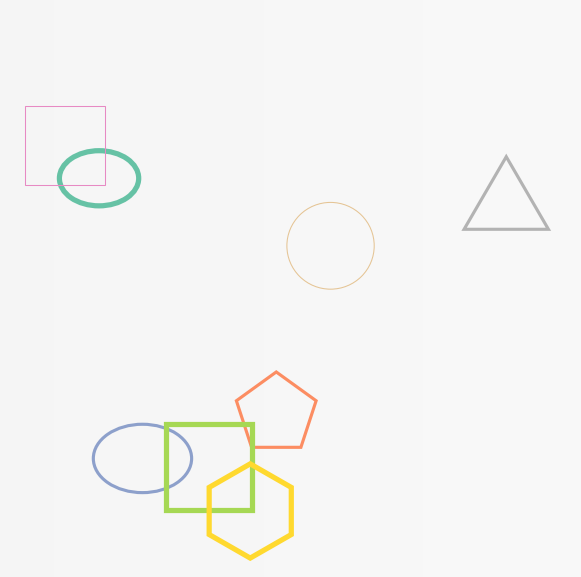[{"shape": "oval", "thickness": 2.5, "radius": 0.34, "center": [0.17, 0.69]}, {"shape": "pentagon", "thickness": 1.5, "radius": 0.36, "center": [0.475, 0.283]}, {"shape": "oval", "thickness": 1.5, "radius": 0.42, "center": [0.245, 0.205]}, {"shape": "square", "thickness": 0.5, "radius": 0.34, "center": [0.112, 0.747]}, {"shape": "square", "thickness": 2.5, "radius": 0.37, "center": [0.36, 0.19]}, {"shape": "hexagon", "thickness": 2.5, "radius": 0.41, "center": [0.431, 0.114]}, {"shape": "circle", "thickness": 0.5, "radius": 0.38, "center": [0.569, 0.574]}, {"shape": "triangle", "thickness": 1.5, "radius": 0.42, "center": [0.871, 0.644]}]